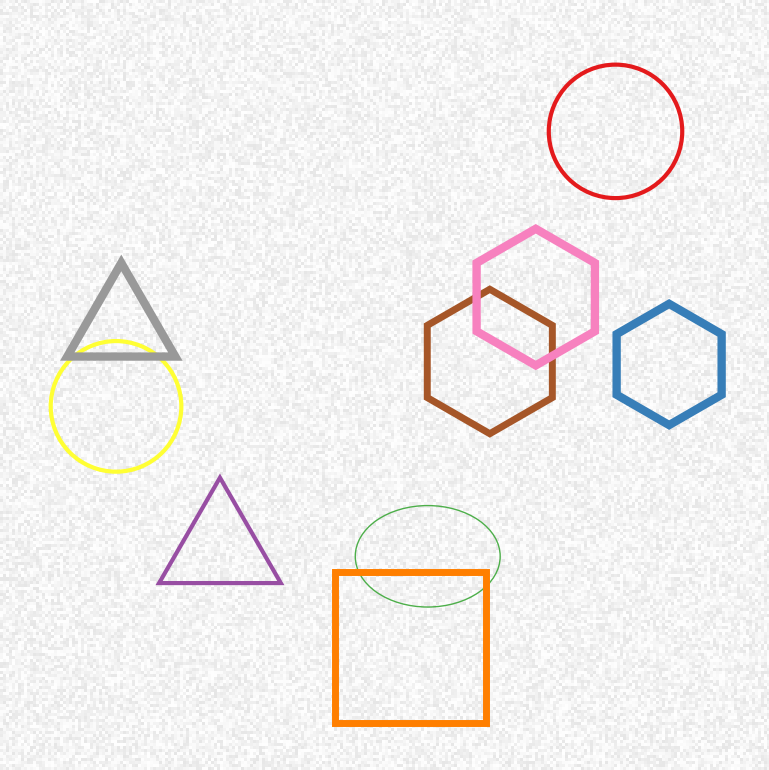[{"shape": "circle", "thickness": 1.5, "radius": 0.43, "center": [0.799, 0.829]}, {"shape": "hexagon", "thickness": 3, "radius": 0.39, "center": [0.869, 0.527]}, {"shape": "oval", "thickness": 0.5, "radius": 0.47, "center": [0.555, 0.278]}, {"shape": "triangle", "thickness": 1.5, "radius": 0.46, "center": [0.286, 0.288]}, {"shape": "square", "thickness": 2.5, "radius": 0.49, "center": [0.533, 0.159]}, {"shape": "circle", "thickness": 1.5, "radius": 0.42, "center": [0.151, 0.472]}, {"shape": "hexagon", "thickness": 2.5, "radius": 0.47, "center": [0.636, 0.531]}, {"shape": "hexagon", "thickness": 3, "radius": 0.44, "center": [0.696, 0.614]}, {"shape": "triangle", "thickness": 3, "radius": 0.41, "center": [0.158, 0.577]}]